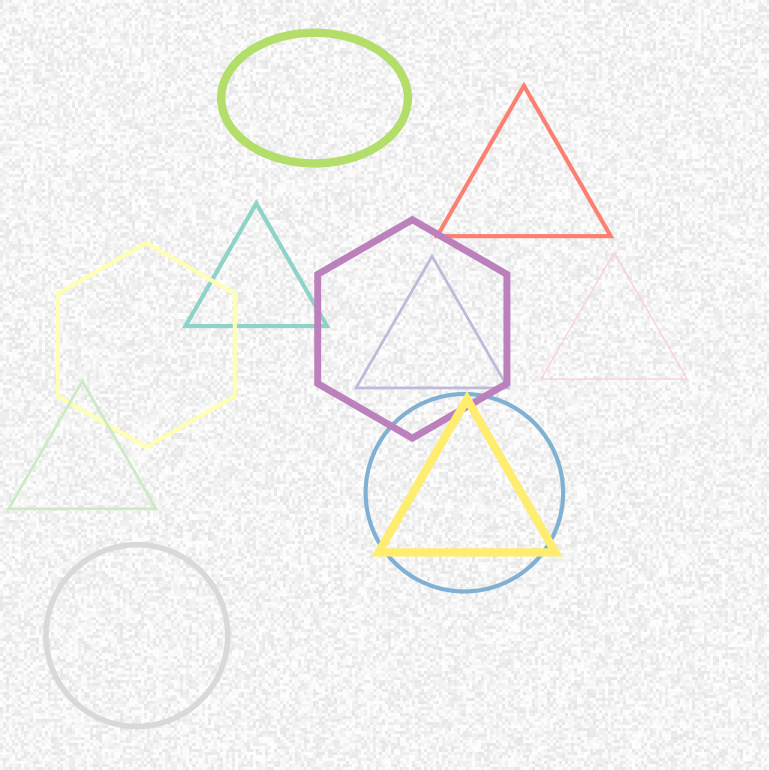[{"shape": "triangle", "thickness": 1.5, "radius": 0.53, "center": [0.333, 0.63]}, {"shape": "hexagon", "thickness": 1.5, "radius": 0.66, "center": [0.19, 0.552]}, {"shape": "triangle", "thickness": 1, "radius": 0.57, "center": [0.561, 0.553]}, {"shape": "triangle", "thickness": 1.5, "radius": 0.65, "center": [0.68, 0.758]}, {"shape": "circle", "thickness": 1.5, "radius": 0.64, "center": [0.603, 0.36]}, {"shape": "oval", "thickness": 3, "radius": 0.61, "center": [0.409, 0.873]}, {"shape": "triangle", "thickness": 0.5, "radius": 0.55, "center": [0.798, 0.562]}, {"shape": "circle", "thickness": 2, "radius": 0.59, "center": [0.178, 0.175]}, {"shape": "hexagon", "thickness": 2.5, "radius": 0.71, "center": [0.535, 0.573]}, {"shape": "triangle", "thickness": 1, "radius": 0.55, "center": [0.107, 0.394]}, {"shape": "triangle", "thickness": 3, "radius": 0.66, "center": [0.607, 0.349]}]